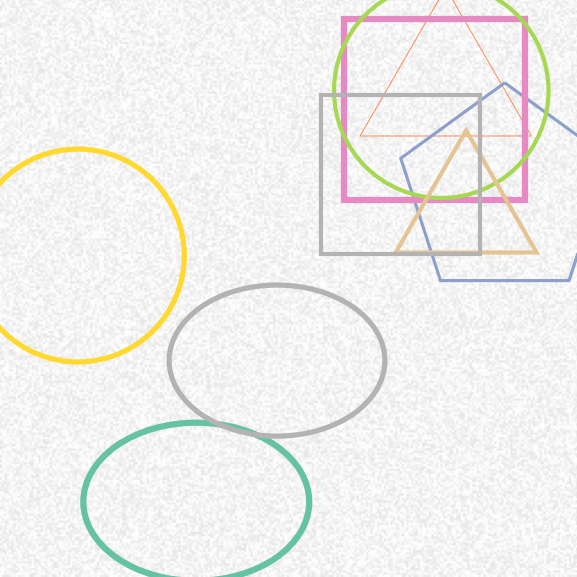[{"shape": "oval", "thickness": 3, "radius": 0.98, "center": [0.34, 0.13]}, {"shape": "triangle", "thickness": 0.5, "radius": 0.86, "center": [0.772, 0.849]}, {"shape": "pentagon", "thickness": 1.5, "radius": 0.95, "center": [0.874, 0.666]}, {"shape": "square", "thickness": 3, "radius": 0.78, "center": [0.752, 0.809]}, {"shape": "circle", "thickness": 2, "radius": 0.93, "center": [0.764, 0.842]}, {"shape": "circle", "thickness": 2.5, "radius": 0.92, "center": [0.135, 0.557]}, {"shape": "triangle", "thickness": 2, "radius": 0.7, "center": [0.807, 0.632]}, {"shape": "square", "thickness": 2, "radius": 0.69, "center": [0.694, 0.697]}, {"shape": "oval", "thickness": 2.5, "radius": 0.93, "center": [0.48, 0.375]}]